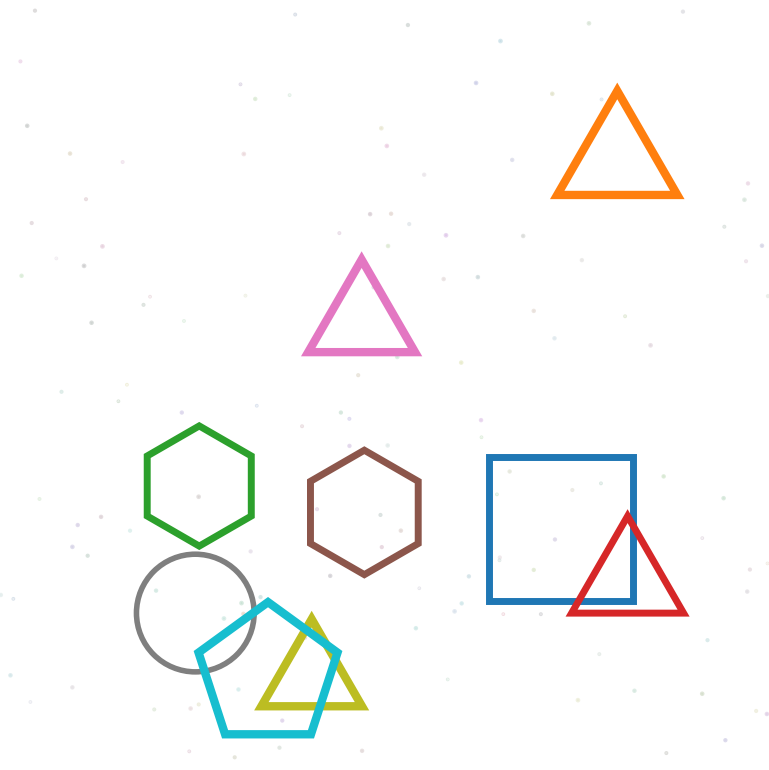[{"shape": "square", "thickness": 2.5, "radius": 0.47, "center": [0.728, 0.313]}, {"shape": "triangle", "thickness": 3, "radius": 0.45, "center": [0.802, 0.792]}, {"shape": "hexagon", "thickness": 2.5, "radius": 0.39, "center": [0.259, 0.369]}, {"shape": "triangle", "thickness": 2.5, "radius": 0.42, "center": [0.815, 0.246]}, {"shape": "hexagon", "thickness": 2.5, "radius": 0.4, "center": [0.473, 0.334]}, {"shape": "triangle", "thickness": 3, "radius": 0.4, "center": [0.47, 0.583]}, {"shape": "circle", "thickness": 2, "radius": 0.38, "center": [0.254, 0.204]}, {"shape": "triangle", "thickness": 3, "radius": 0.38, "center": [0.405, 0.12]}, {"shape": "pentagon", "thickness": 3, "radius": 0.47, "center": [0.348, 0.123]}]